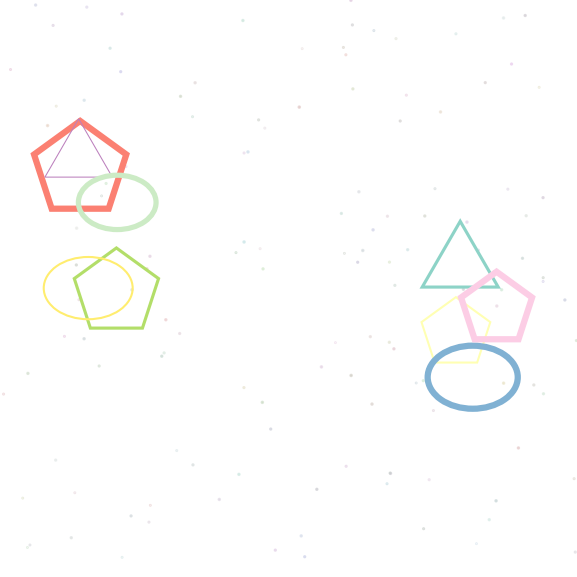[{"shape": "triangle", "thickness": 1.5, "radius": 0.38, "center": [0.797, 0.54]}, {"shape": "pentagon", "thickness": 1, "radius": 0.31, "center": [0.789, 0.422]}, {"shape": "pentagon", "thickness": 3, "radius": 0.42, "center": [0.139, 0.706]}, {"shape": "oval", "thickness": 3, "radius": 0.39, "center": [0.819, 0.346]}, {"shape": "pentagon", "thickness": 1.5, "radius": 0.38, "center": [0.202, 0.493]}, {"shape": "pentagon", "thickness": 3, "radius": 0.32, "center": [0.86, 0.464]}, {"shape": "triangle", "thickness": 0.5, "radius": 0.34, "center": [0.136, 0.726]}, {"shape": "oval", "thickness": 2.5, "radius": 0.34, "center": [0.203, 0.649]}, {"shape": "oval", "thickness": 1, "radius": 0.38, "center": [0.153, 0.5]}]